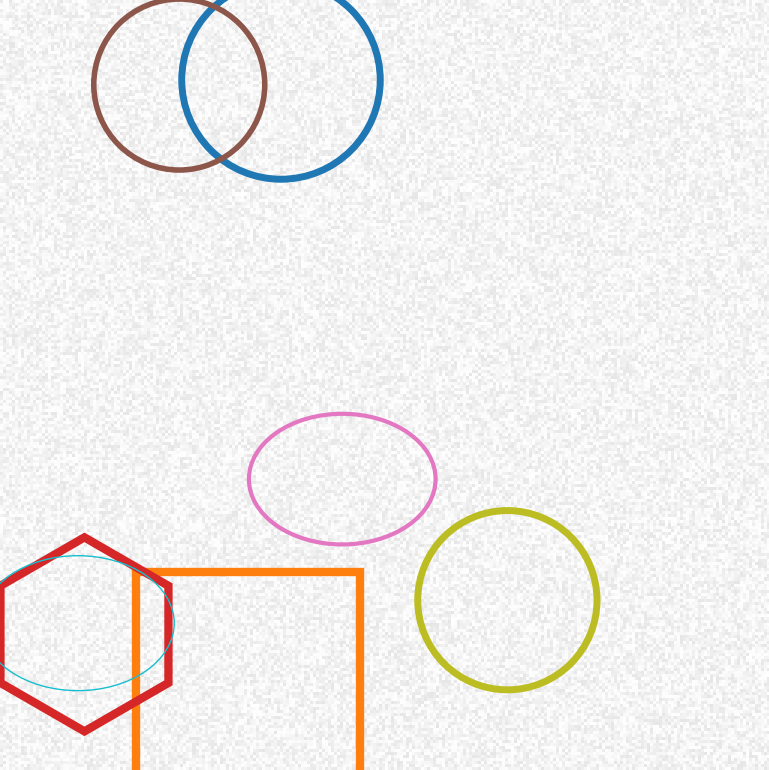[{"shape": "circle", "thickness": 2.5, "radius": 0.64, "center": [0.365, 0.896]}, {"shape": "square", "thickness": 3, "radius": 0.73, "center": [0.322, 0.112]}, {"shape": "hexagon", "thickness": 3, "radius": 0.63, "center": [0.11, 0.176]}, {"shape": "circle", "thickness": 2, "radius": 0.56, "center": [0.233, 0.89]}, {"shape": "oval", "thickness": 1.5, "radius": 0.61, "center": [0.444, 0.378]}, {"shape": "circle", "thickness": 2.5, "radius": 0.58, "center": [0.659, 0.221]}, {"shape": "oval", "thickness": 0.5, "radius": 0.63, "center": [0.101, 0.191]}]